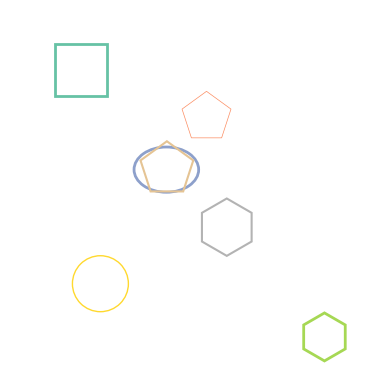[{"shape": "square", "thickness": 2, "radius": 0.34, "center": [0.211, 0.819]}, {"shape": "pentagon", "thickness": 0.5, "radius": 0.33, "center": [0.536, 0.696]}, {"shape": "oval", "thickness": 2, "radius": 0.42, "center": [0.432, 0.559]}, {"shape": "hexagon", "thickness": 2, "radius": 0.31, "center": [0.843, 0.125]}, {"shape": "circle", "thickness": 1, "radius": 0.36, "center": [0.261, 0.263]}, {"shape": "pentagon", "thickness": 1.5, "radius": 0.36, "center": [0.433, 0.561]}, {"shape": "hexagon", "thickness": 1.5, "radius": 0.37, "center": [0.589, 0.41]}]